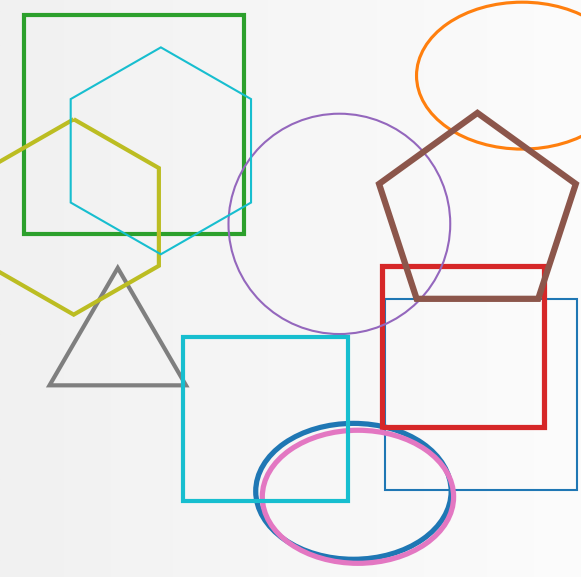[{"shape": "square", "thickness": 1, "radius": 0.83, "center": [0.828, 0.316]}, {"shape": "oval", "thickness": 2.5, "radius": 0.84, "center": [0.608, 0.148]}, {"shape": "oval", "thickness": 1.5, "radius": 0.91, "center": [0.898, 0.868]}, {"shape": "square", "thickness": 2, "radius": 0.94, "center": [0.23, 0.784]}, {"shape": "square", "thickness": 2.5, "radius": 0.7, "center": [0.796, 0.399]}, {"shape": "circle", "thickness": 1, "radius": 0.95, "center": [0.584, 0.611]}, {"shape": "pentagon", "thickness": 3, "radius": 0.89, "center": [0.821, 0.626]}, {"shape": "oval", "thickness": 2.5, "radius": 0.82, "center": [0.616, 0.139]}, {"shape": "triangle", "thickness": 2, "radius": 0.68, "center": [0.203, 0.4]}, {"shape": "hexagon", "thickness": 2, "radius": 0.85, "center": [0.127, 0.623]}, {"shape": "hexagon", "thickness": 1, "radius": 0.9, "center": [0.277, 0.738]}, {"shape": "square", "thickness": 2, "radius": 0.71, "center": [0.456, 0.274]}]